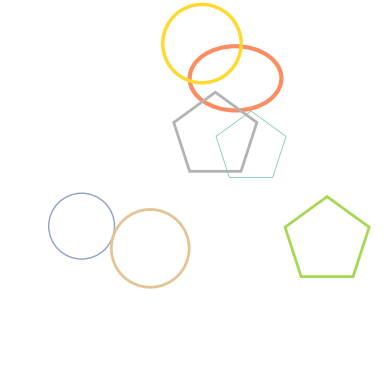[{"shape": "pentagon", "thickness": 0.5, "radius": 0.48, "center": [0.652, 0.616]}, {"shape": "oval", "thickness": 3, "radius": 0.6, "center": [0.612, 0.797]}, {"shape": "circle", "thickness": 1, "radius": 0.43, "center": [0.212, 0.413]}, {"shape": "pentagon", "thickness": 2, "radius": 0.57, "center": [0.85, 0.374]}, {"shape": "circle", "thickness": 2.5, "radius": 0.51, "center": [0.525, 0.887]}, {"shape": "circle", "thickness": 2, "radius": 0.5, "center": [0.39, 0.355]}, {"shape": "pentagon", "thickness": 2, "radius": 0.57, "center": [0.559, 0.647]}]